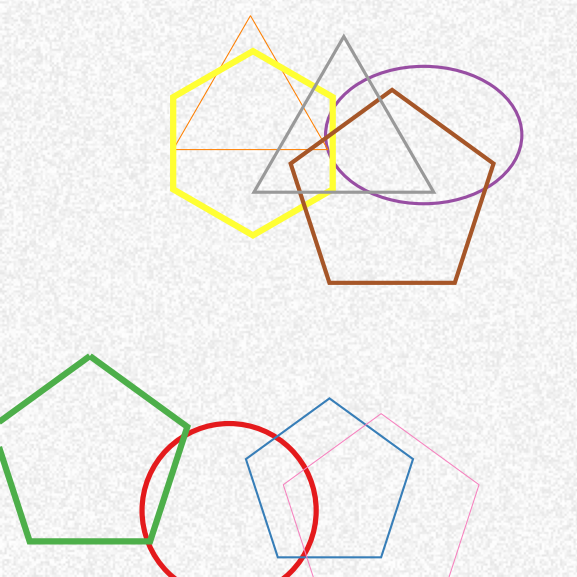[{"shape": "circle", "thickness": 2.5, "radius": 0.75, "center": [0.397, 0.115]}, {"shape": "pentagon", "thickness": 1, "radius": 0.76, "center": [0.571, 0.157]}, {"shape": "pentagon", "thickness": 3, "radius": 0.89, "center": [0.156, 0.205]}, {"shape": "oval", "thickness": 1.5, "radius": 0.85, "center": [0.734, 0.765]}, {"shape": "triangle", "thickness": 0.5, "radius": 0.77, "center": [0.434, 0.817]}, {"shape": "hexagon", "thickness": 3, "radius": 0.8, "center": [0.438, 0.751]}, {"shape": "pentagon", "thickness": 2, "radius": 0.92, "center": [0.679, 0.659]}, {"shape": "pentagon", "thickness": 0.5, "radius": 0.89, "center": [0.66, 0.105]}, {"shape": "triangle", "thickness": 1.5, "radius": 0.9, "center": [0.595, 0.756]}]